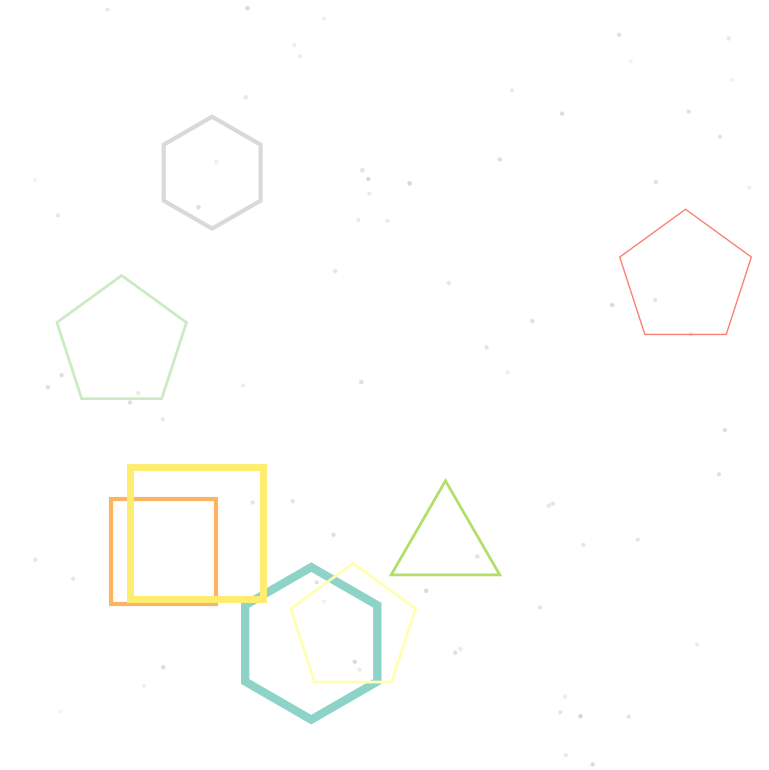[{"shape": "hexagon", "thickness": 3, "radius": 0.5, "center": [0.404, 0.164]}, {"shape": "pentagon", "thickness": 1, "radius": 0.43, "center": [0.459, 0.183]}, {"shape": "pentagon", "thickness": 0.5, "radius": 0.45, "center": [0.89, 0.638]}, {"shape": "square", "thickness": 1.5, "radius": 0.34, "center": [0.212, 0.284]}, {"shape": "triangle", "thickness": 1, "radius": 0.41, "center": [0.579, 0.294]}, {"shape": "hexagon", "thickness": 1.5, "radius": 0.36, "center": [0.276, 0.776]}, {"shape": "pentagon", "thickness": 1, "radius": 0.44, "center": [0.158, 0.554]}, {"shape": "square", "thickness": 2.5, "radius": 0.43, "center": [0.255, 0.308]}]